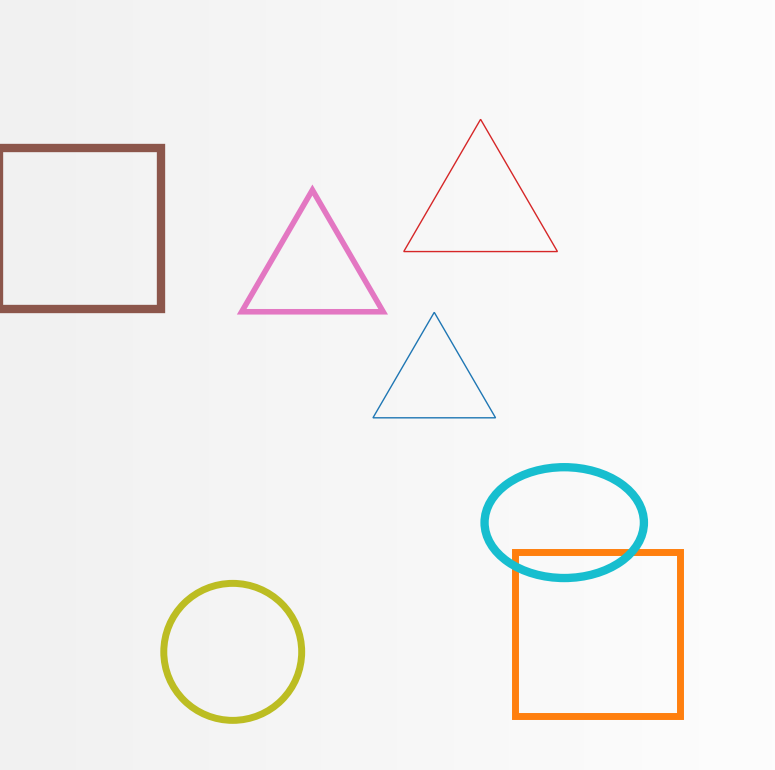[{"shape": "triangle", "thickness": 0.5, "radius": 0.46, "center": [0.56, 0.503]}, {"shape": "square", "thickness": 2.5, "radius": 0.53, "center": [0.771, 0.177]}, {"shape": "triangle", "thickness": 0.5, "radius": 0.57, "center": [0.62, 0.731]}, {"shape": "square", "thickness": 3, "radius": 0.52, "center": [0.103, 0.703]}, {"shape": "triangle", "thickness": 2, "radius": 0.53, "center": [0.403, 0.648]}, {"shape": "circle", "thickness": 2.5, "radius": 0.44, "center": [0.3, 0.153]}, {"shape": "oval", "thickness": 3, "radius": 0.51, "center": [0.728, 0.321]}]